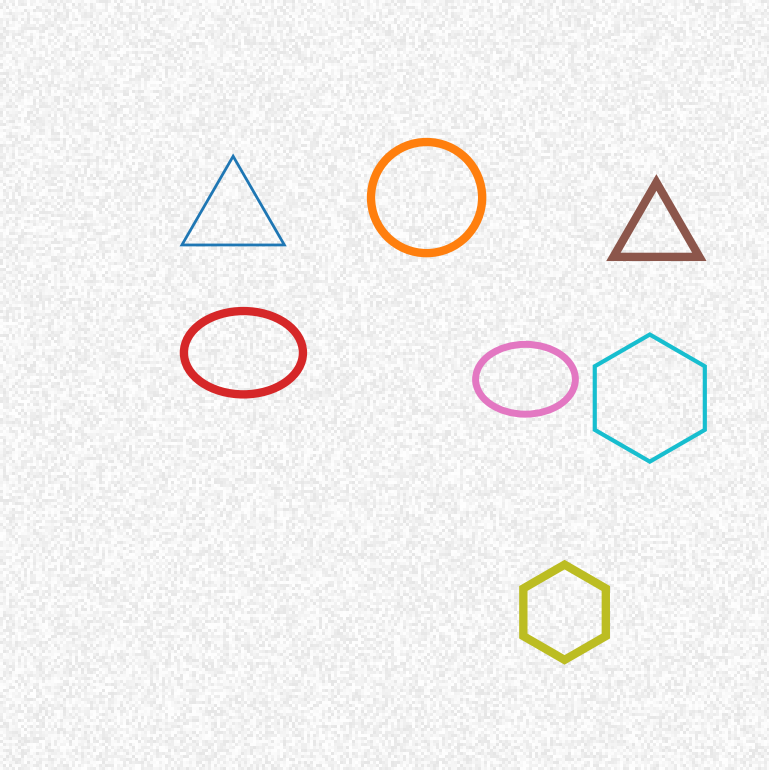[{"shape": "triangle", "thickness": 1, "radius": 0.38, "center": [0.303, 0.72]}, {"shape": "circle", "thickness": 3, "radius": 0.36, "center": [0.554, 0.743]}, {"shape": "oval", "thickness": 3, "radius": 0.39, "center": [0.316, 0.542]}, {"shape": "triangle", "thickness": 3, "radius": 0.32, "center": [0.852, 0.699]}, {"shape": "oval", "thickness": 2.5, "radius": 0.32, "center": [0.682, 0.507]}, {"shape": "hexagon", "thickness": 3, "radius": 0.31, "center": [0.733, 0.205]}, {"shape": "hexagon", "thickness": 1.5, "radius": 0.41, "center": [0.844, 0.483]}]